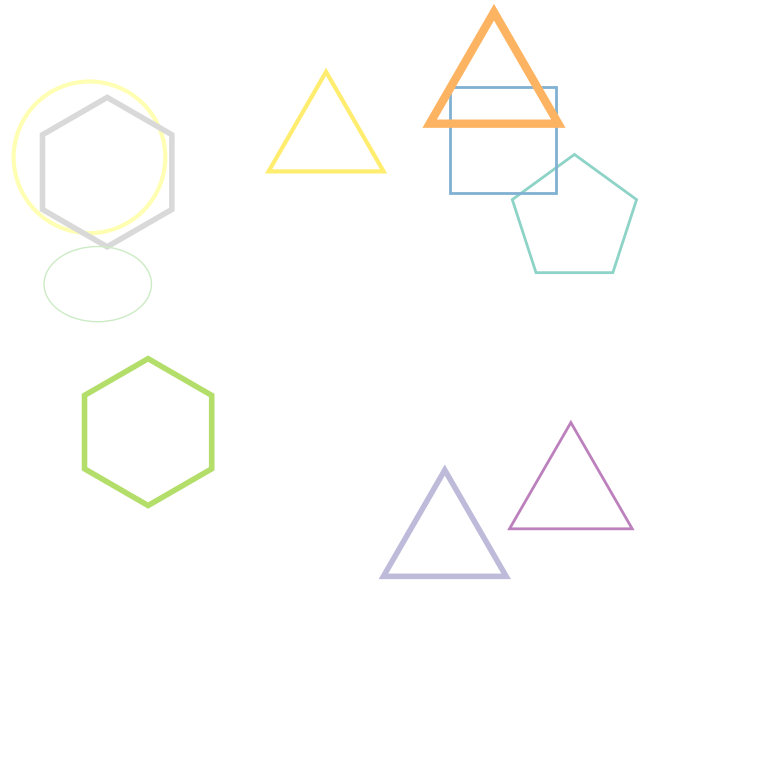[{"shape": "pentagon", "thickness": 1, "radius": 0.42, "center": [0.746, 0.715]}, {"shape": "circle", "thickness": 1.5, "radius": 0.49, "center": [0.116, 0.796]}, {"shape": "triangle", "thickness": 2, "radius": 0.46, "center": [0.578, 0.297]}, {"shape": "square", "thickness": 1, "radius": 0.35, "center": [0.653, 0.818]}, {"shape": "triangle", "thickness": 3, "radius": 0.48, "center": [0.642, 0.888]}, {"shape": "hexagon", "thickness": 2, "radius": 0.48, "center": [0.192, 0.439]}, {"shape": "hexagon", "thickness": 2, "radius": 0.49, "center": [0.139, 0.776]}, {"shape": "triangle", "thickness": 1, "radius": 0.46, "center": [0.741, 0.359]}, {"shape": "oval", "thickness": 0.5, "radius": 0.35, "center": [0.127, 0.631]}, {"shape": "triangle", "thickness": 1.5, "radius": 0.43, "center": [0.423, 0.821]}]